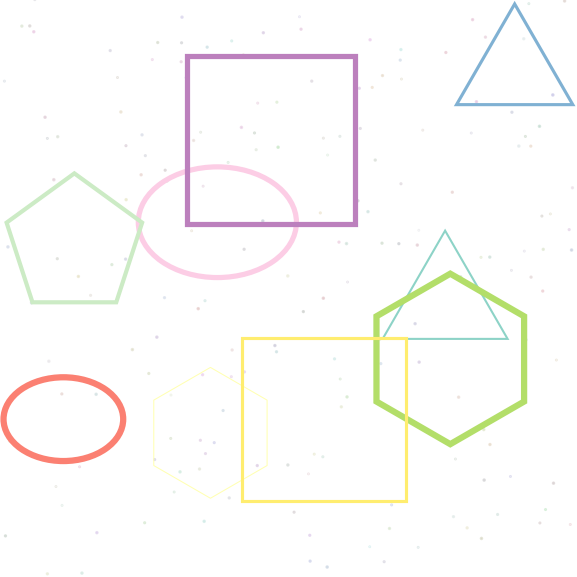[{"shape": "triangle", "thickness": 1, "radius": 0.62, "center": [0.771, 0.475]}, {"shape": "hexagon", "thickness": 0.5, "radius": 0.57, "center": [0.364, 0.25]}, {"shape": "oval", "thickness": 3, "radius": 0.52, "center": [0.11, 0.273]}, {"shape": "triangle", "thickness": 1.5, "radius": 0.58, "center": [0.891, 0.876]}, {"shape": "hexagon", "thickness": 3, "radius": 0.74, "center": [0.78, 0.378]}, {"shape": "oval", "thickness": 2.5, "radius": 0.68, "center": [0.376, 0.614]}, {"shape": "square", "thickness": 2.5, "radius": 0.72, "center": [0.469, 0.757]}, {"shape": "pentagon", "thickness": 2, "radius": 0.62, "center": [0.129, 0.576]}, {"shape": "square", "thickness": 1.5, "radius": 0.71, "center": [0.56, 0.273]}]